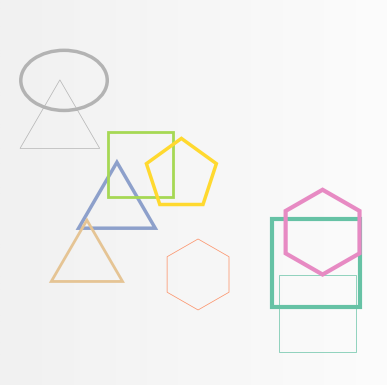[{"shape": "square", "thickness": 3, "radius": 0.57, "center": [0.816, 0.316]}, {"shape": "square", "thickness": 0.5, "radius": 0.5, "center": [0.82, 0.185]}, {"shape": "hexagon", "thickness": 0.5, "radius": 0.46, "center": [0.511, 0.287]}, {"shape": "triangle", "thickness": 2.5, "radius": 0.57, "center": [0.302, 0.464]}, {"shape": "hexagon", "thickness": 3, "radius": 0.55, "center": [0.832, 0.397]}, {"shape": "square", "thickness": 2, "radius": 0.42, "center": [0.362, 0.573]}, {"shape": "pentagon", "thickness": 2.5, "radius": 0.47, "center": [0.468, 0.546]}, {"shape": "triangle", "thickness": 2, "radius": 0.53, "center": [0.224, 0.322]}, {"shape": "oval", "thickness": 2.5, "radius": 0.56, "center": [0.165, 0.791]}, {"shape": "triangle", "thickness": 0.5, "radius": 0.59, "center": [0.155, 0.674]}]